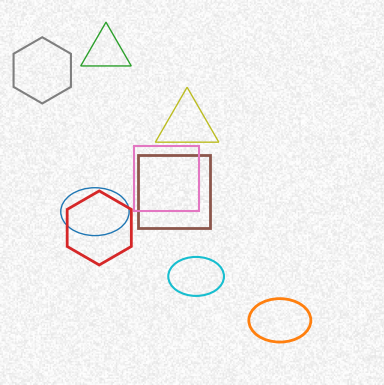[{"shape": "oval", "thickness": 1, "radius": 0.44, "center": [0.247, 0.45]}, {"shape": "oval", "thickness": 2, "radius": 0.4, "center": [0.727, 0.168]}, {"shape": "triangle", "thickness": 1, "radius": 0.38, "center": [0.275, 0.867]}, {"shape": "hexagon", "thickness": 2, "radius": 0.48, "center": [0.258, 0.408]}, {"shape": "square", "thickness": 2, "radius": 0.47, "center": [0.452, 0.502]}, {"shape": "square", "thickness": 1.5, "radius": 0.42, "center": [0.433, 0.537]}, {"shape": "hexagon", "thickness": 1.5, "radius": 0.43, "center": [0.11, 0.817]}, {"shape": "triangle", "thickness": 1, "radius": 0.48, "center": [0.486, 0.678]}, {"shape": "oval", "thickness": 1.5, "radius": 0.36, "center": [0.509, 0.282]}]